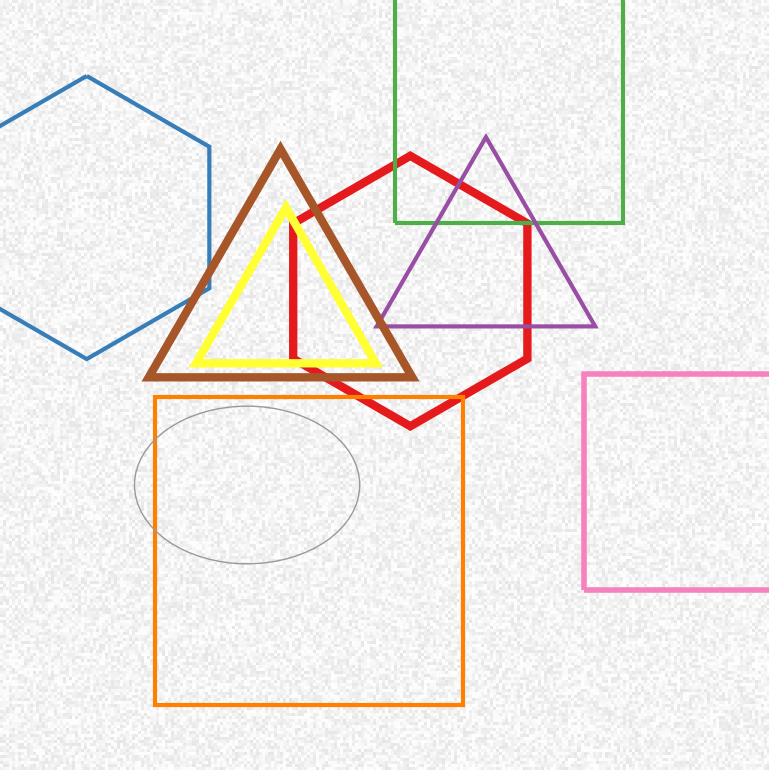[{"shape": "hexagon", "thickness": 3, "radius": 0.88, "center": [0.533, 0.622]}, {"shape": "hexagon", "thickness": 1.5, "radius": 0.92, "center": [0.113, 0.718]}, {"shape": "square", "thickness": 1.5, "radius": 0.74, "center": [0.661, 0.859]}, {"shape": "triangle", "thickness": 1.5, "radius": 0.82, "center": [0.631, 0.658]}, {"shape": "square", "thickness": 1.5, "radius": 1.0, "center": [0.401, 0.284]}, {"shape": "triangle", "thickness": 3, "radius": 0.67, "center": [0.371, 0.596]}, {"shape": "triangle", "thickness": 3, "radius": 0.99, "center": [0.364, 0.609]}, {"shape": "square", "thickness": 2, "radius": 0.7, "center": [0.899, 0.374]}, {"shape": "oval", "thickness": 0.5, "radius": 0.73, "center": [0.321, 0.37]}]